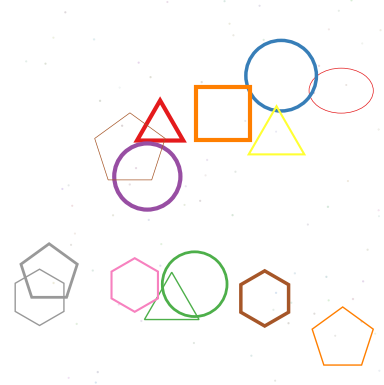[{"shape": "oval", "thickness": 0.5, "radius": 0.42, "center": [0.886, 0.765]}, {"shape": "triangle", "thickness": 3, "radius": 0.35, "center": [0.416, 0.67]}, {"shape": "circle", "thickness": 2.5, "radius": 0.46, "center": [0.73, 0.803]}, {"shape": "triangle", "thickness": 1, "radius": 0.41, "center": [0.446, 0.211]}, {"shape": "circle", "thickness": 2, "radius": 0.42, "center": [0.506, 0.262]}, {"shape": "circle", "thickness": 3, "radius": 0.43, "center": [0.383, 0.541]}, {"shape": "pentagon", "thickness": 1, "radius": 0.42, "center": [0.89, 0.119]}, {"shape": "square", "thickness": 3, "radius": 0.35, "center": [0.579, 0.705]}, {"shape": "triangle", "thickness": 1.5, "radius": 0.42, "center": [0.718, 0.641]}, {"shape": "pentagon", "thickness": 0.5, "radius": 0.48, "center": [0.337, 0.611]}, {"shape": "hexagon", "thickness": 2.5, "radius": 0.36, "center": [0.688, 0.225]}, {"shape": "hexagon", "thickness": 1.5, "radius": 0.35, "center": [0.35, 0.26]}, {"shape": "hexagon", "thickness": 1, "radius": 0.37, "center": [0.103, 0.228]}, {"shape": "pentagon", "thickness": 2, "radius": 0.38, "center": [0.128, 0.29]}]